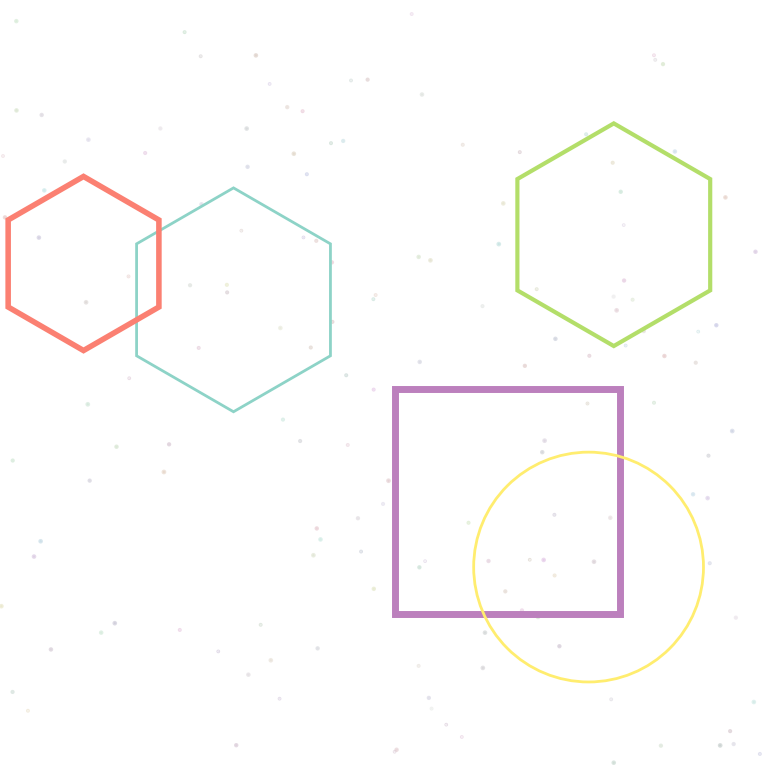[{"shape": "hexagon", "thickness": 1, "radius": 0.73, "center": [0.303, 0.611]}, {"shape": "hexagon", "thickness": 2, "radius": 0.57, "center": [0.108, 0.658]}, {"shape": "hexagon", "thickness": 1.5, "radius": 0.72, "center": [0.797, 0.695]}, {"shape": "square", "thickness": 2.5, "radius": 0.73, "center": [0.659, 0.349]}, {"shape": "circle", "thickness": 1, "radius": 0.75, "center": [0.764, 0.264]}]